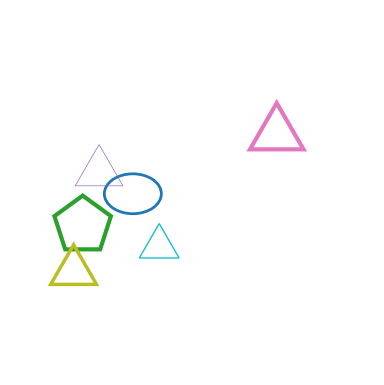[{"shape": "oval", "thickness": 2, "radius": 0.37, "center": [0.345, 0.497]}, {"shape": "pentagon", "thickness": 3, "radius": 0.39, "center": [0.215, 0.415]}, {"shape": "triangle", "thickness": 0.5, "radius": 0.36, "center": [0.257, 0.553]}, {"shape": "triangle", "thickness": 3, "radius": 0.4, "center": [0.719, 0.652]}, {"shape": "triangle", "thickness": 2.5, "radius": 0.34, "center": [0.191, 0.296]}, {"shape": "triangle", "thickness": 1, "radius": 0.3, "center": [0.414, 0.36]}]